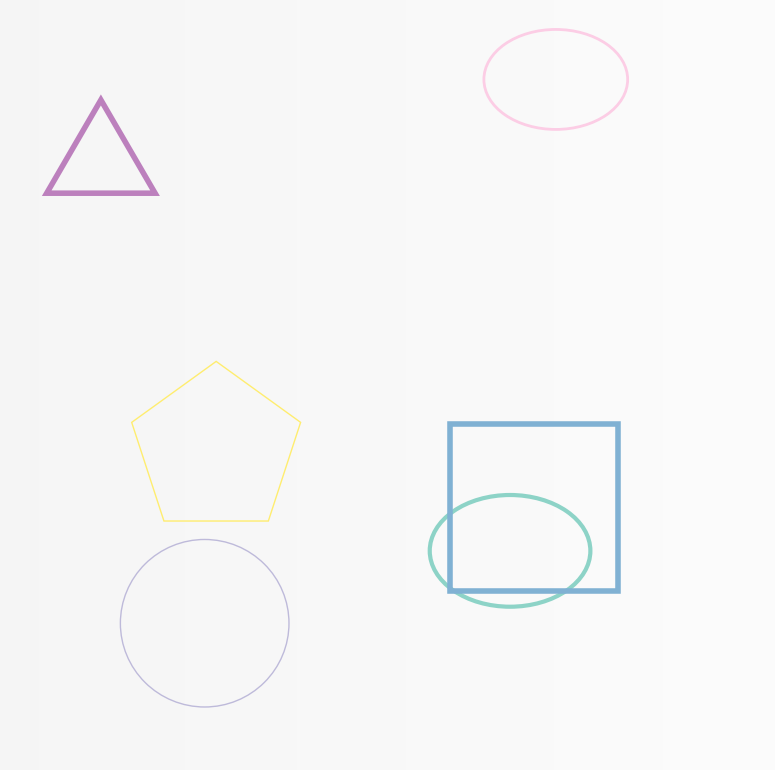[{"shape": "oval", "thickness": 1.5, "radius": 0.52, "center": [0.658, 0.285]}, {"shape": "circle", "thickness": 0.5, "radius": 0.54, "center": [0.264, 0.191]}, {"shape": "square", "thickness": 2, "radius": 0.54, "center": [0.689, 0.341]}, {"shape": "oval", "thickness": 1, "radius": 0.46, "center": [0.717, 0.897]}, {"shape": "triangle", "thickness": 2, "radius": 0.4, "center": [0.13, 0.789]}, {"shape": "pentagon", "thickness": 0.5, "radius": 0.57, "center": [0.279, 0.416]}]